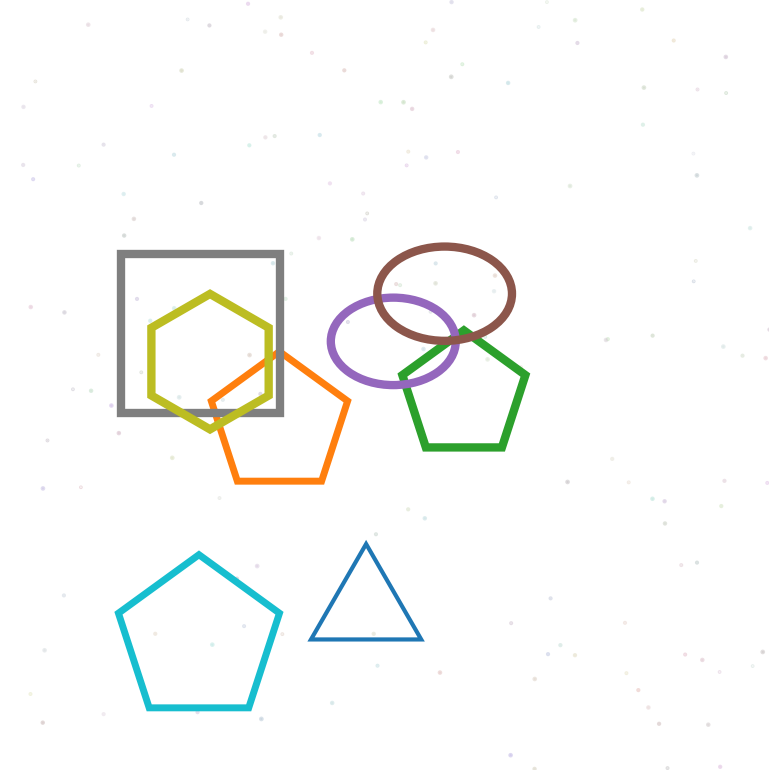[{"shape": "triangle", "thickness": 1.5, "radius": 0.41, "center": [0.475, 0.211]}, {"shape": "pentagon", "thickness": 2.5, "radius": 0.47, "center": [0.363, 0.45]}, {"shape": "pentagon", "thickness": 3, "radius": 0.42, "center": [0.602, 0.487]}, {"shape": "oval", "thickness": 3, "radius": 0.41, "center": [0.511, 0.557]}, {"shape": "oval", "thickness": 3, "radius": 0.44, "center": [0.577, 0.619]}, {"shape": "square", "thickness": 3, "radius": 0.51, "center": [0.261, 0.567]}, {"shape": "hexagon", "thickness": 3, "radius": 0.44, "center": [0.273, 0.53]}, {"shape": "pentagon", "thickness": 2.5, "radius": 0.55, "center": [0.258, 0.17]}]